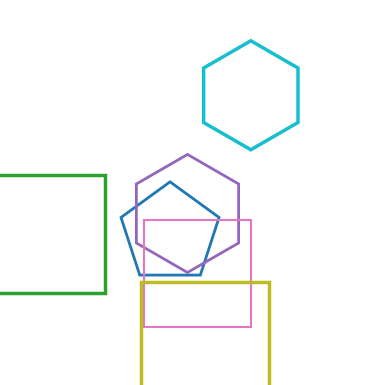[{"shape": "pentagon", "thickness": 2, "radius": 0.67, "center": [0.442, 0.394]}, {"shape": "square", "thickness": 2.5, "radius": 0.77, "center": [0.12, 0.393]}, {"shape": "hexagon", "thickness": 2, "radius": 0.77, "center": [0.487, 0.446]}, {"shape": "square", "thickness": 1.5, "radius": 0.7, "center": [0.514, 0.289]}, {"shape": "square", "thickness": 2.5, "radius": 0.83, "center": [0.532, 0.102]}, {"shape": "hexagon", "thickness": 2.5, "radius": 0.71, "center": [0.651, 0.753]}]